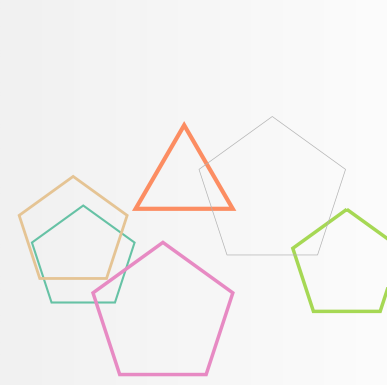[{"shape": "pentagon", "thickness": 1.5, "radius": 0.7, "center": [0.215, 0.327]}, {"shape": "triangle", "thickness": 3, "radius": 0.72, "center": [0.475, 0.53]}, {"shape": "pentagon", "thickness": 2.5, "radius": 0.95, "center": [0.42, 0.181]}, {"shape": "pentagon", "thickness": 2.5, "radius": 0.73, "center": [0.895, 0.31]}, {"shape": "pentagon", "thickness": 2, "radius": 0.73, "center": [0.189, 0.395]}, {"shape": "pentagon", "thickness": 0.5, "radius": 0.99, "center": [0.703, 0.499]}]